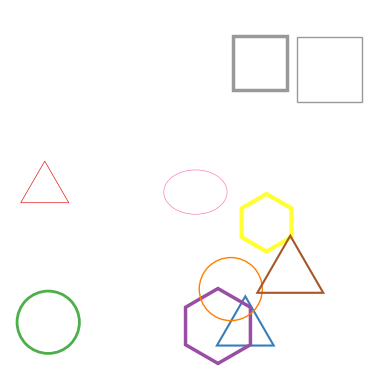[{"shape": "triangle", "thickness": 0.5, "radius": 0.36, "center": [0.116, 0.509]}, {"shape": "triangle", "thickness": 1.5, "radius": 0.43, "center": [0.637, 0.145]}, {"shape": "circle", "thickness": 2, "radius": 0.4, "center": [0.125, 0.163]}, {"shape": "hexagon", "thickness": 2.5, "radius": 0.49, "center": [0.566, 0.153]}, {"shape": "circle", "thickness": 1, "radius": 0.41, "center": [0.599, 0.249]}, {"shape": "hexagon", "thickness": 3, "radius": 0.37, "center": [0.692, 0.421]}, {"shape": "triangle", "thickness": 1.5, "radius": 0.49, "center": [0.754, 0.289]}, {"shape": "oval", "thickness": 0.5, "radius": 0.41, "center": [0.508, 0.501]}, {"shape": "square", "thickness": 2.5, "radius": 0.35, "center": [0.674, 0.837]}, {"shape": "square", "thickness": 1, "radius": 0.42, "center": [0.856, 0.82]}]